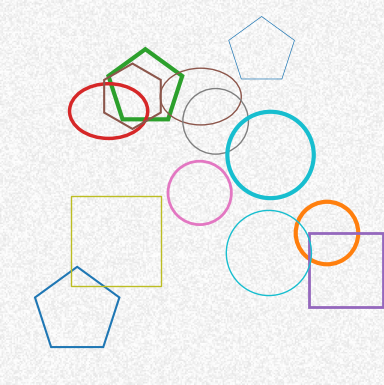[{"shape": "pentagon", "thickness": 0.5, "radius": 0.45, "center": [0.679, 0.867]}, {"shape": "pentagon", "thickness": 1.5, "radius": 0.58, "center": [0.2, 0.192]}, {"shape": "circle", "thickness": 3, "radius": 0.41, "center": [0.849, 0.395]}, {"shape": "pentagon", "thickness": 3, "radius": 0.5, "center": [0.378, 0.772]}, {"shape": "oval", "thickness": 2.5, "radius": 0.51, "center": [0.282, 0.711]}, {"shape": "square", "thickness": 2, "radius": 0.48, "center": [0.899, 0.298]}, {"shape": "hexagon", "thickness": 1.5, "radius": 0.42, "center": [0.344, 0.75]}, {"shape": "oval", "thickness": 1, "radius": 0.53, "center": [0.521, 0.749]}, {"shape": "circle", "thickness": 2, "radius": 0.41, "center": [0.519, 0.499]}, {"shape": "circle", "thickness": 1, "radius": 0.43, "center": [0.56, 0.685]}, {"shape": "square", "thickness": 1, "radius": 0.58, "center": [0.302, 0.375]}, {"shape": "circle", "thickness": 3, "radius": 0.56, "center": [0.703, 0.598]}, {"shape": "circle", "thickness": 1, "radius": 0.55, "center": [0.698, 0.343]}]